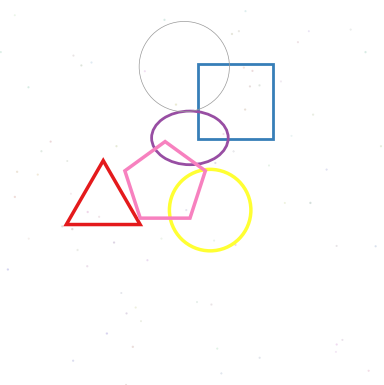[{"shape": "triangle", "thickness": 2.5, "radius": 0.55, "center": [0.268, 0.472]}, {"shape": "square", "thickness": 2, "radius": 0.48, "center": [0.612, 0.737]}, {"shape": "oval", "thickness": 2, "radius": 0.5, "center": [0.493, 0.642]}, {"shape": "circle", "thickness": 2.5, "radius": 0.53, "center": [0.546, 0.454]}, {"shape": "pentagon", "thickness": 2.5, "radius": 0.55, "center": [0.429, 0.522]}, {"shape": "circle", "thickness": 0.5, "radius": 0.59, "center": [0.479, 0.827]}]